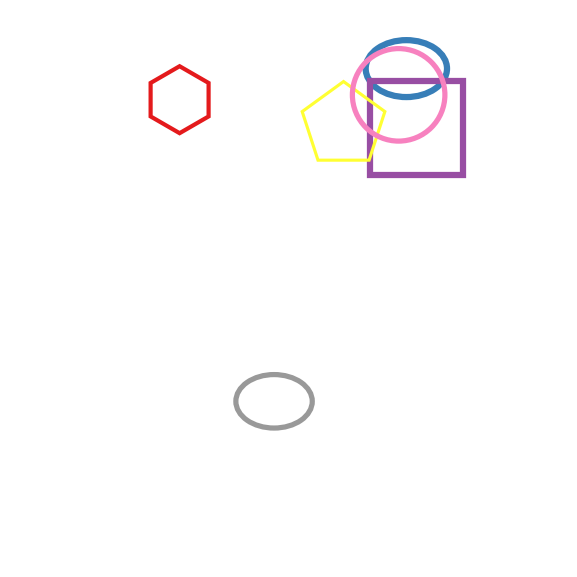[{"shape": "hexagon", "thickness": 2, "radius": 0.29, "center": [0.311, 0.826]}, {"shape": "oval", "thickness": 3, "radius": 0.35, "center": [0.704, 0.88]}, {"shape": "square", "thickness": 3, "radius": 0.41, "center": [0.721, 0.777]}, {"shape": "pentagon", "thickness": 1.5, "radius": 0.38, "center": [0.595, 0.783]}, {"shape": "circle", "thickness": 2.5, "radius": 0.4, "center": [0.69, 0.835]}, {"shape": "oval", "thickness": 2.5, "radius": 0.33, "center": [0.475, 0.304]}]